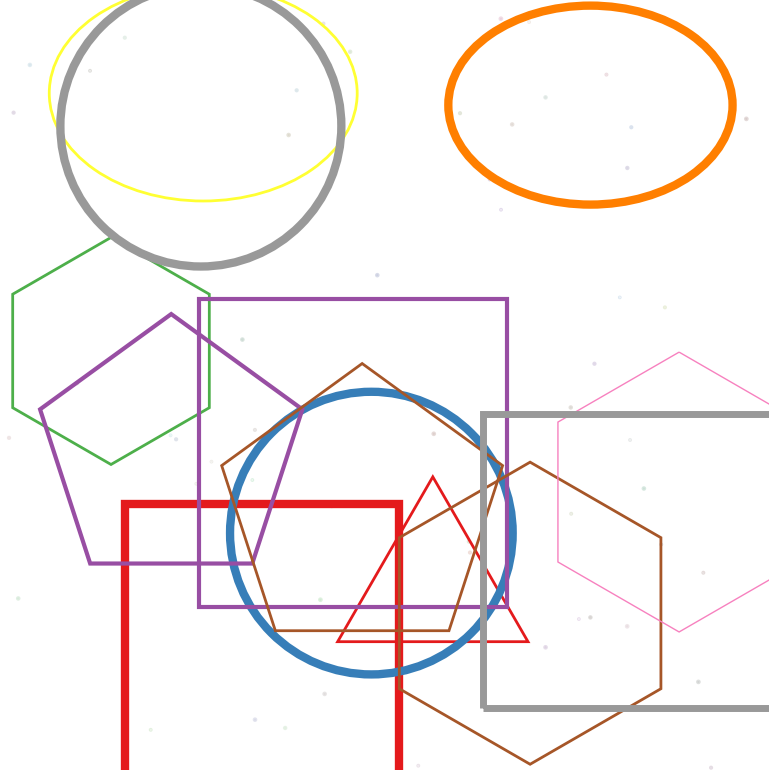[{"shape": "square", "thickness": 3, "radius": 0.89, "center": [0.34, 0.168]}, {"shape": "triangle", "thickness": 1, "radius": 0.71, "center": [0.562, 0.238]}, {"shape": "circle", "thickness": 3, "radius": 0.92, "center": [0.482, 0.308]}, {"shape": "hexagon", "thickness": 1, "radius": 0.74, "center": [0.144, 0.544]}, {"shape": "square", "thickness": 1.5, "radius": 1.0, "center": [0.458, 0.412]}, {"shape": "pentagon", "thickness": 1.5, "radius": 0.9, "center": [0.222, 0.413]}, {"shape": "oval", "thickness": 3, "radius": 0.92, "center": [0.767, 0.863]}, {"shape": "oval", "thickness": 1, "radius": 1.0, "center": [0.264, 0.879]}, {"shape": "pentagon", "thickness": 1, "radius": 0.96, "center": [0.47, 0.336]}, {"shape": "hexagon", "thickness": 1, "radius": 0.98, "center": [0.688, 0.204]}, {"shape": "hexagon", "thickness": 0.5, "radius": 0.91, "center": [0.882, 0.361]}, {"shape": "circle", "thickness": 3, "radius": 0.91, "center": [0.261, 0.836]}, {"shape": "square", "thickness": 2.5, "radius": 0.95, "center": [0.817, 0.272]}]